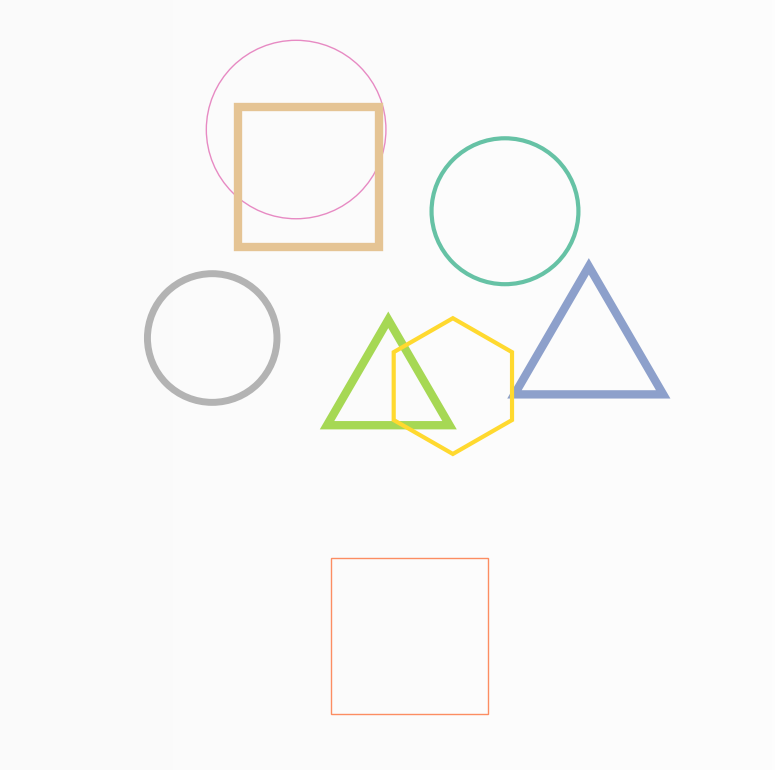[{"shape": "circle", "thickness": 1.5, "radius": 0.47, "center": [0.652, 0.726]}, {"shape": "square", "thickness": 0.5, "radius": 0.51, "center": [0.528, 0.174]}, {"shape": "triangle", "thickness": 3, "radius": 0.55, "center": [0.76, 0.543]}, {"shape": "circle", "thickness": 0.5, "radius": 0.58, "center": [0.382, 0.832]}, {"shape": "triangle", "thickness": 3, "radius": 0.46, "center": [0.501, 0.493]}, {"shape": "hexagon", "thickness": 1.5, "radius": 0.44, "center": [0.584, 0.499]}, {"shape": "square", "thickness": 3, "radius": 0.46, "center": [0.398, 0.77]}, {"shape": "circle", "thickness": 2.5, "radius": 0.42, "center": [0.274, 0.561]}]